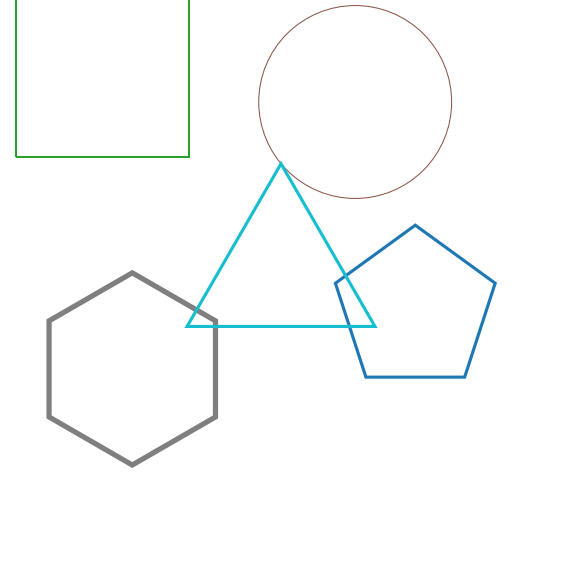[{"shape": "pentagon", "thickness": 1.5, "radius": 0.73, "center": [0.719, 0.464]}, {"shape": "square", "thickness": 1, "radius": 0.75, "center": [0.178, 0.877]}, {"shape": "circle", "thickness": 0.5, "radius": 0.84, "center": [0.615, 0.823]}, {"shape": "hexagon", "thickness": 2.5, "radius": 0.83, "center": [0.229, 0.36]}, {"shape": "triangle", "thickness": 1.5, "radius": 0.94, "center": [0.487, 0.528]}]